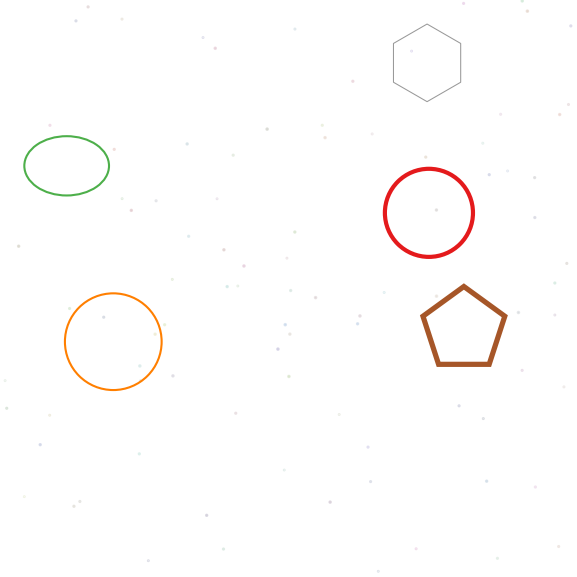[{"shape": "circle", "thickness": 2, "radius": 0.38, "center": [0.743, 0.631]}, {"shape": "oval", "thickness": 1, "radius": 0.37, "center": [0.115, 0.712]}, {"shape": "circle", "thickness": 1, "radius": 0.42, "center": [0.196, 0.407]}, {"shape": "pentagon", "thickness": 2.5, "radius": 0.37, "center": [0.803, 0.429]}, {"shape": "hexagon", "thickness": 0.5, "radius": 0.34, "center": [0.74, 0.89]}]